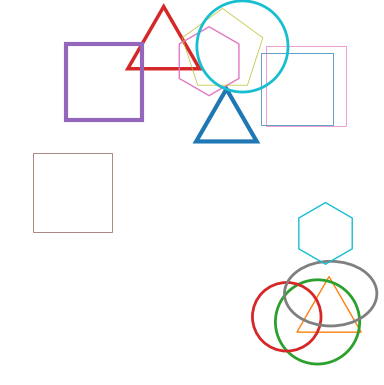[{"shape": "square", "thickness": 0.5, "radius": 0.46, "center": [0.772, 0.769]}, {"shape": "triangle", "thickness": 3, "radius": 0.45, "center": [0.588, 0.678]}, {"shape": "triangle", "thickness": 1, "radius": 0.48, "center": [0.855, 0.185]}, {"shape": "circle", "thickness": 2, "radius": 0.55, "center": [0.825, 0.164]}, {"shape": "triangle", "thickness": 2.5, "radius": 0.54, "center": [0.425, 0.875]}, {"shape": "circle", "thickness": 2, "radius": 0.45, "center": [0.745, 0.177]}, {"shape": "square", "thickness": 3, "radius": 0.49, "center": [0.27, 0.787]}, {"shape": "square", "thickness": 0.5, "radius": 0.51, "center": [0.188, 0.499]}, {"shape": "square", "thickness": 0.5, "radius": 0.52, "center": [0.794, 0.777]}, {"shape": "hexagon", "thickness": 1, "radius": 0.45, "center": [0.543, 0.841]}, {"shape": "oval", "thickness": 2, "radius": 0.6, "center": [0.859, 0.237]}, {"shape": "pentagon", "thickness": 0.5, "radius": 0.55, "center": [0.578, 0.868]}, {"shape": "hexagon", "thickness": 1, "radius": 0.4, "center": [0.845, 0.394]}, {"shape": "circle", "thickness": 2, "radius": 0.59, "center": [0.63, 0.879]}]